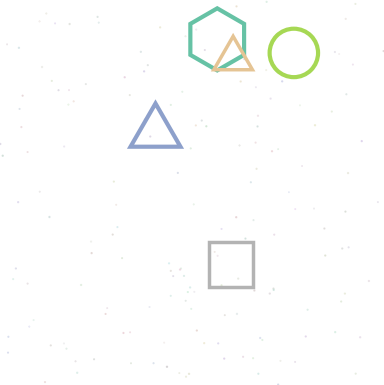[{"shape": "hexagon", "thickness": 3, "radius": 0.4, "center": [0.564, 0.898]}, {"shape": "triangle", "thickness": 3, "radius": 0.37, "center": [0.404, 0.656]}, {"shape": "circle", "thickness": 3, "radius": 0.31, "center": [0.763, 0.863]}, {"shape": "triangle", "thickness": 2.5, "radius": 0.29, "center": [0.606, 0.848]}, {"shape": "square", "thickness": 2.5, "radius": 0.29, "center": [0.601, 0.313]}]